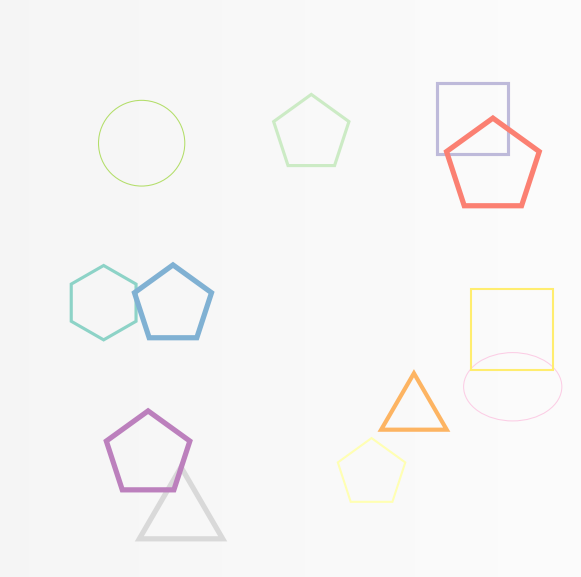[{"shape": "hexagon", "thickness": 1.5, "radius": 0.32, "center": [0.178, 0.475]}, {"shape": "pentagon", "thickness": 1, "radius": 0.31, "center": [0.639, 0.18]}, {"shape": "square", "thickness": 1.5, "radius": 0.31, "center": [0.812, 0.794]}, {"shape": "pentagon", "thickness": 2.5, "radius": 0.42, "center": [0.848, 0.711]}, {"shape": "pentagon", "thickness": 2.5, "radius": 0.35, "center": [0.298, 0.471]}, {"shape": "triangle", "thickness": 2, "radius": 0.33, "center": [0.712, 0.288]}, {"shape": "circle", "thickness": 0.5, "radius": 0.37, "center": [0.244, 0.751]}, {"shape": "oval", "thickness": 0.5, "radius": 0.42, "center": [0.882, 0.329]}, {"shape": "triangle", "thickness": 2.5, "radius": 0.41, "center": [0.311, 0.108]}, {"shape": "pentagon", "thickness": 2.5, "radius": 0.38, "center": [0.255, 0.212]}, {"shape": "pentagon", "thickness": 1.5, "radius": 0.34, "center": [0.536, 0.768]}, {"shape": "square", "thickness": 1, "radius": 0.35, "center": [0.881, 0.429]}]